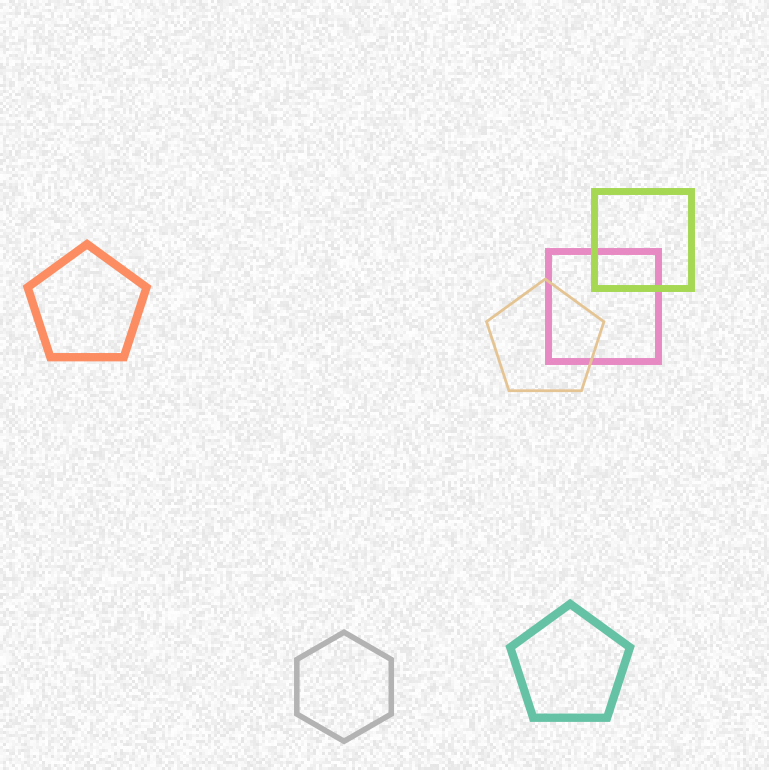[{"shape": "pentagon", "thickness": 3, "radius": 0.41, "center": [0.74, 0.134]}, {"shape": "pentagon", "thickness": 3, "radius": 0.41, "center": [0.113, 0.602]}, {"shape": "square", "thickness": 2.5, "radius": 0.36, "center": [0.783, 0.603]}, {"shape": "square", "thickness": 2.5, "radius": 0.31, "center": [0.834, 0.689]}, {"shape": "pentagon", "thickness": 1, "radius": 0.4, "center": [0.708, 0.557]}, {"shape": "hexagon", "thickness": 2, "radius": 0.35, "center": [0.447, 0.108]}]